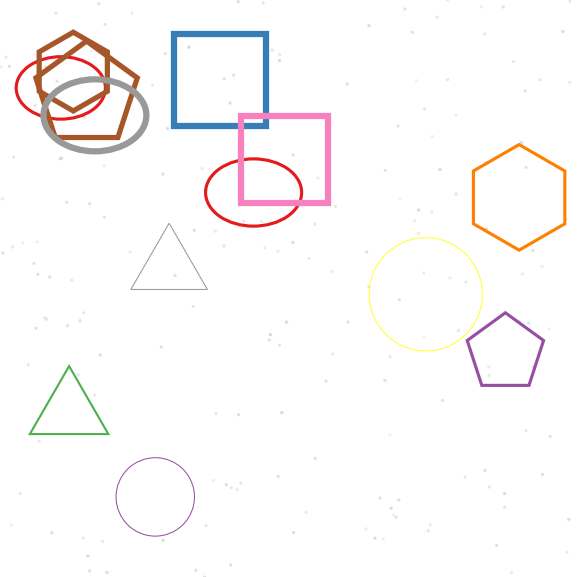[{"shape": "oval", "thickness": 1.5, "radius": 0.39, "center": [0.105, 0.847]}, {"shape": "oval", "thickness": 1.5, "radius": 0.42, "center": [0.439, 0.666]}, {"shape": "square", "thickness": 3, "radius": 0.4, "center": [0.381, 0.861]}, {"shape": "triangle", "thickness": 1, "radius": 0.39, "center": [0.12, 0.287]}, {"shape": "circle", "thickness": 0.5, "radius": 0.34, "center": [0.269, 0.139]}, {"shape": "pentagon", "thickness": 1.5, "radius": 0.35, "center": [0.875, 0.388]}, {"shape": "hexagon", "thickness": 1.5, "radius": 0.46, "center": [0.899, 0.657]}, {"shape": "circle", "thickness": 0.5, "radius": 0.49, "center": [0.737, 0.49]}, {"shape": "hexagon", "thickness": 2.5, "radius": 0.34, "center": [0.127, 0.875]}, {"shape": "pentagon", "thickness": 2.5, "radius": 0.46, "center": [0.15, 0.836]}, {"shape": "square", "thickness": 3, "radius": 0.38, "center": [0.492, 0.723]}, {"shape": "oval", "thickness": 3, "radius": 0.45, "center": [0.164, 0.799]}, {"shape": "triangle", "thickness": 0.5, "radius": 0.38, "center": [0.293, 0.536]}]